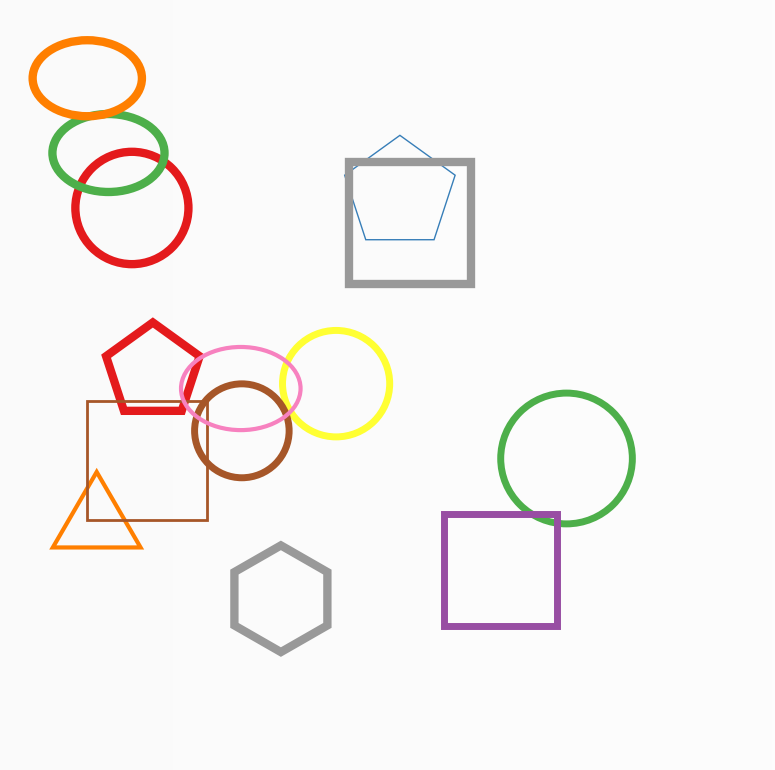[{"shape": "circle", "thickness": 3, "radius": 0.36, "center": [0.17, 0.73]}, {"shape": "pentagon", "thickness": 3, "radius": 0.32, "center": [0.197, 0.518]}, {"shape": "pentagon", "thickness": 0.5, "radius": 0.37, "center": [0.516, 0.749]}, {"shape": "oval", "thickness": 3, "radius": 0.36, "center": [0.14, 0.801]}, {"shape": "circle", "thickness": 2.5, "radius": 0.42, "center": [0.731, 0.405]}, {"shape": "square", "thickness": 2.5, "radius": 0.36, "center": [0.646, 0.26]}, {"shape": "oval", "thickness": 3, "radius": 0.35, "center": [0.113, 0.898]}, {"shape": "triangle", "thickness": 1.5, "radius": 0.33, "center": [0.125, 0.322]}, {"shape": "circle", "thickness": 2.5, "radius": 0.35, "center": [0.434, 0.502]}, {"shape": "square", "thickness": 1, "radius": 0.39, "center": [0.19, 0.402]}, {"shape": "circle", "thickness": 2.5, "radius": 0.3, "center": [0.312, 0.441]}, {"shape": "oval", "thickness": 1.5, "radius": 0.39, "center": [0.311, 0.495]}, {"shape": "square", "thickness": 3, "radius": 0.4, "center": [0.529, 0.711]}, {"shape": "hexagon", "thickness": 3, "radius": 0.35, "center": [0.362, 0.222]}]